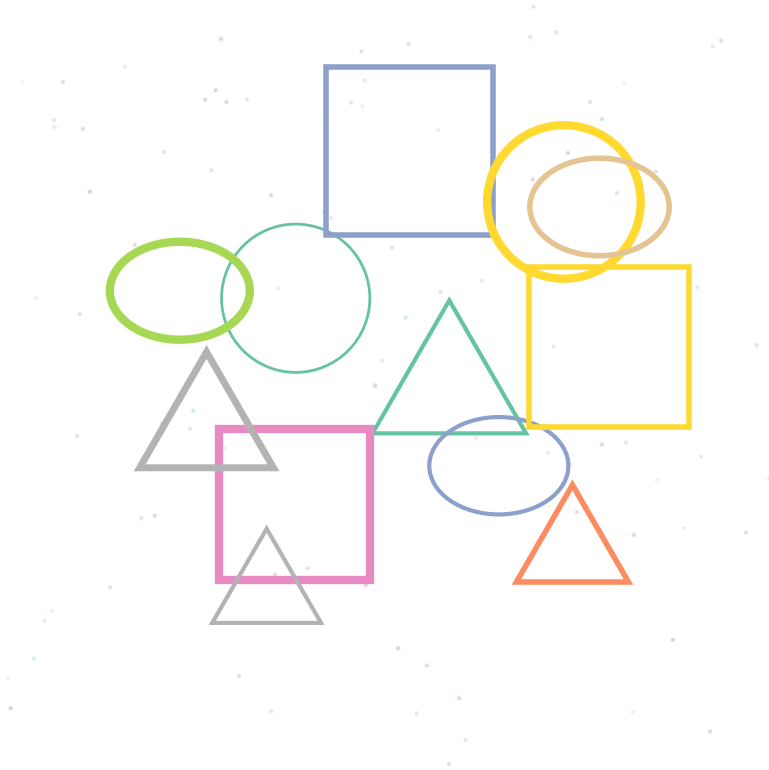[{"shape": "triangle", "thickness": 1.5, "radius": 0.58, "center": [0.583, 0.495]}, {"shape": "circle", "thickness": 1, "radius": 0.48, "center": [0.384, 0.613]}, {"shape": "triangle", "thickness": 2, "radius": 0.42, "center": [0.743, 0.286]}, {"shape": "oval", "thickness": 1.5, "radius": 0.45, "center": [0.648, 0.395]}, {"shape": "square", "thickness": 2, "radius": 0.54, "center": [0.532, 0.804]}, {"shape": "square", "thickness": 3, "radius": 0.49, "center": [0.382, 0.345]}, {"shape": "oval", "thickness": 3, "radius": 0.45, "center": [0.234, 0.622]}, {"shape": "circle", "thickness": 3, "radius": 0.5, "center": [0.732, 0.738]}, {"shape": "square", "thickness": 2, "radius": 0.52, "center": [0.791, 0.549]}, {"shape": "oval", "thickness": 2, "radius": 0.45, "center": [0.779, 0.731]}, {"shape": "triangle", "thickness": 1.5, "radius": 0.41, "center": [0.346, 0.232]}, {"shape": "triangle", "thickness": 2.5, "radius": 0.5, "center": [0.268, 0.443]}]